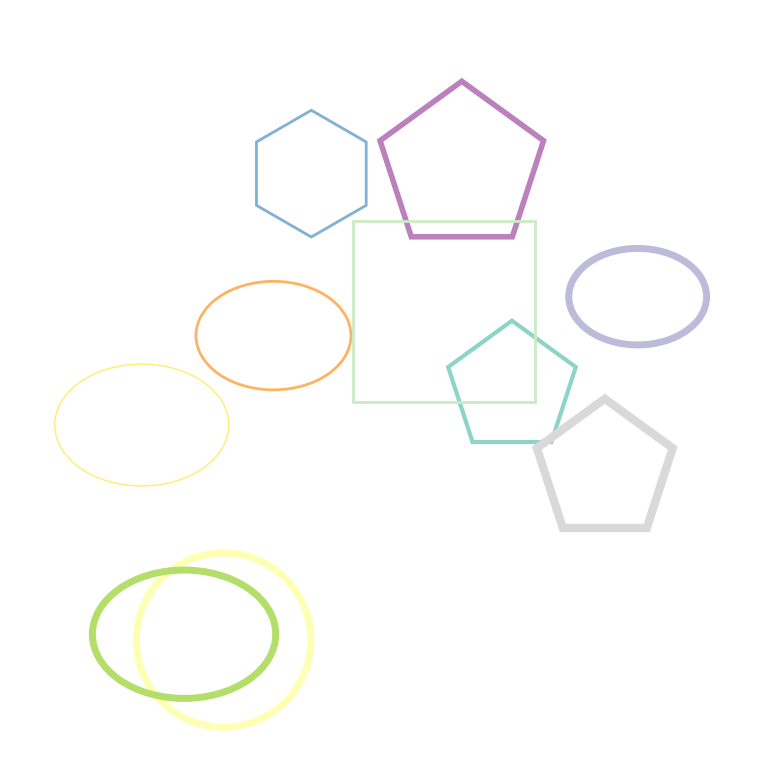[{"shape": "pentagon", "thickness": 1.5, "radius": 0.44, "center": [0.665, 0.496]}, {"shape": "circle", "thickness": 2.5, "radius": 0.57, "center": [0.29, 0.169]}, {"shape": "oval", "thickness": 2.5, "radius": 0.45, "center": [0.828, 0.615]}, {"shape": "hexagon", "thickness": 1, "radius": 0.41, "center": [0.404, 0.775]}, {"shape": "oval", "thickness": 1, "radius": 0.5, "center": [0.355, 0.564]}, {"shape": "oval", "thickness": 2.5, "radius": 0.6, "center": [0.239, 0.176]}, {"shape": "pentagon", "thickness": 3, "radius": 0.46, "center": [0.785, 0.389]}, {"shape": "pentagon", "thickness": 2, "radius": 0.56, "center": [0.6, 0.783]}, {"shape": "square", "thickness": 1, "radius": 0.59, "center": [0.577, 0.596]}, {"shape": "oval", "thickness": 0.5, "radius": 0.57, "center": [0.184, 0.448]}]